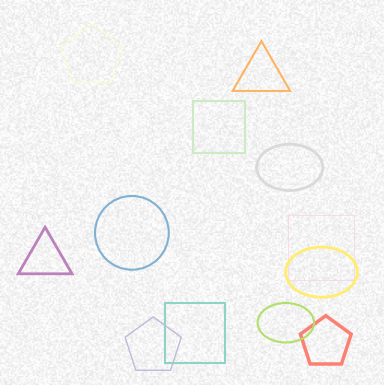[{"shape": "square", "thickness": 1.5, "radius": 0.39, "center": [0.506, 0.134]}, {"shape": "pentagon", "thickness": 0.5, "radius": 0.42, "center": [0.238, 0.853]}, {"shape": "pentagon", "thickness": 1, "radius": 0.38, "center": [0.398, 0.1]}, {"shape": "pentagon", "thickness": 2.5, "radius": 0.35, "center": [0.846, 0.111]}, {"shape": "circle", "thickness": 1.5, "radius": 0.48, "center": [0.343, 0.395]}, {"shape": "triangle", "thickness": 1.5, "radius": 0.43, "center": [0.679, 0.807]}, {"shape": "oval", "thickness": 1.5, "radius": 0.37, "center": [0.742, 0.162]}, {"shape": "square", "thickness": 0.5, "radius": 0.42, "center": [0.834, 0.357]}, {"shape": "oval", "thickness": 2, "radius": 0.43, "center": [0.752, 0.565]}, {"shape": "triangle", "thickness": 2, "radius": 0.4, "center": [0.117, 0.329]}, {"shape": "square", "thickness": 1.5, "radius": 0.34, "center": [0.57, 0.671]}, {"shape": "oval", "thickness": 2, "radius": 0.47, "center": [0.835, 0.293]}]